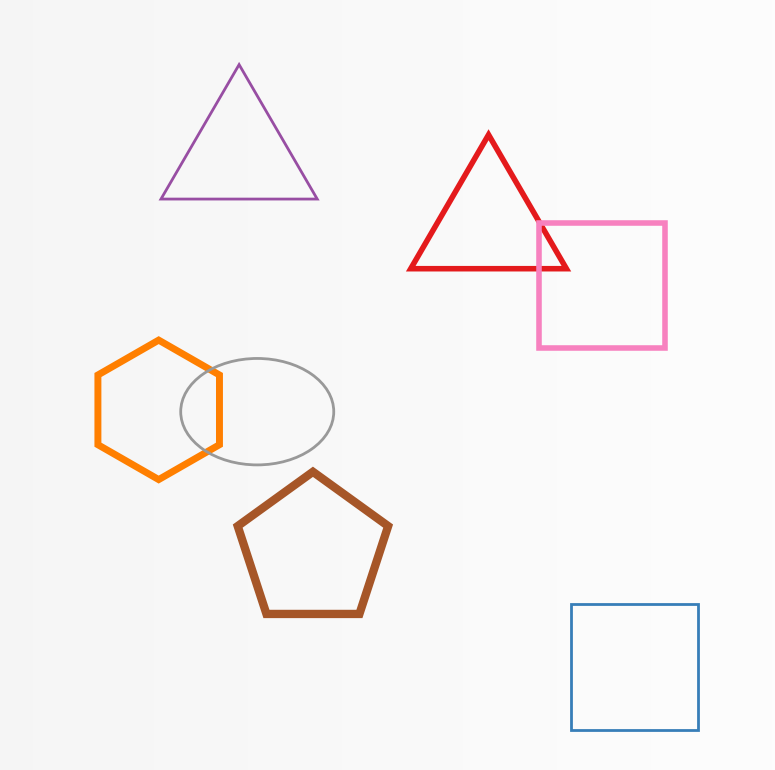[{"shape": "triangle", "thickness": 2, "radius": 0.58, "center": [0.63, 0.709]}, {"shape": "square", "thickness": 1, "radius": 0.41, "center": [0.819, 0.134]}, {"shape": "triangle", "thickness": 1, "radius": 0.58, "center": [0.309, 0.8]}, {"shape": "hexagon", "thickness": 2.5, "radius": 0.45, "center": [0.205, 0.468]}, {"shape": "pentagon", "thickness": 3, "radius": 0.51, "center": [0.404, 0.285]}, {"shape": "square", "thickness": 2, "radius": 0.41, "center": [0.777, 0.629]}, {"shape": "oval", "thickness": 1, "radius": 0.49, "center": [0.332, 0.465]}]